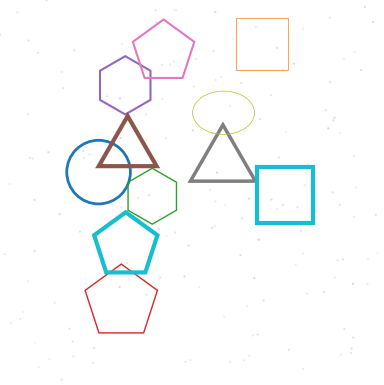[{"shape": "circle", "thickness": 2, "radius": 0.41, "center": [0.256, 0.553]}, {"shape": "square", "thickness": 0.5, "radius": 0.34, "center": [0.68, 0.886]}, {"shape": "hexagon", "thickness": 1, "radius": 0.36, "center": [0.395, 0.49]}, {"shape": "pentagon", "thickness": 1, "radius": 0.49, "center": [0.315, 0.215]}, {"shape": "hexagon", "thickness": 1.5, "radius": 0.38, "center": [0.325, 0.778]}, {"shape": "triangle", "thickness": 3, "radius": 0.43, "center": [0.332, 0.612]}, {"shape": "pentagon", "thickness": 1.5, "radius": 0.42, "center": [0.425, 0.865]}, {"shape": "triangle", "thickness": 2.5, "radius": 0.49, "center": [0.579, 0.578]}, {"shape": "oval", "thickness": 0.5, "radius": 0.4, "center": [0.581, 0.707]}, {"shape": "pentagon", "thickness": 3, "radius": 0.43, "center": [0.327, 0.362]}, {"shape": "square", "thickness": 3, "radius": 0.36, "center": [0.74, 0.494]}]